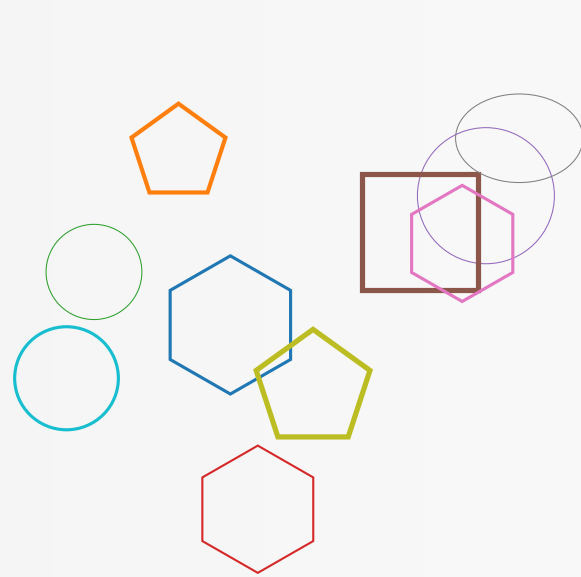[{"shape": "hexagon", "thickness": 1.5, "radius": 0.6, "center": [0.396, 0.436]}, {"shape": "pentagon", "thickness": 2, "radius": 0.43, "center": [0.307, 0.735]}, {"shape": "circle", "thickness": 0.5, "radius": 0.41, "center": [0.162, 0.528]}, {"shape": "hexagon", "thickness": 1, "radius": 0.55, "center": [0.444, 0.117]}, {"shape": "circle", "thickness": 0.5, "radius": 0.59, "center": [0.836, 0.66]}, {"shape": "square", "thickness": 2.5, "radius": 0.5, "center": [0.722, 0.598]}, {"shape": "hexagon", "thickness": 1.5, "radius": 0.5, "center": [0.795, 0.578]}, {"shape": "oval", "thickness": 0.5, "radius": 0.55, "center": [0.893, 0.76]}, {"shape": "pentagon", "thickness": 2.5, "radius": 0.51, "center": [0.539, 0.326]}, {"shape": "circle", "thickness": 1.5, "radius": 0.45, "center": [0.114, 0.344]}]